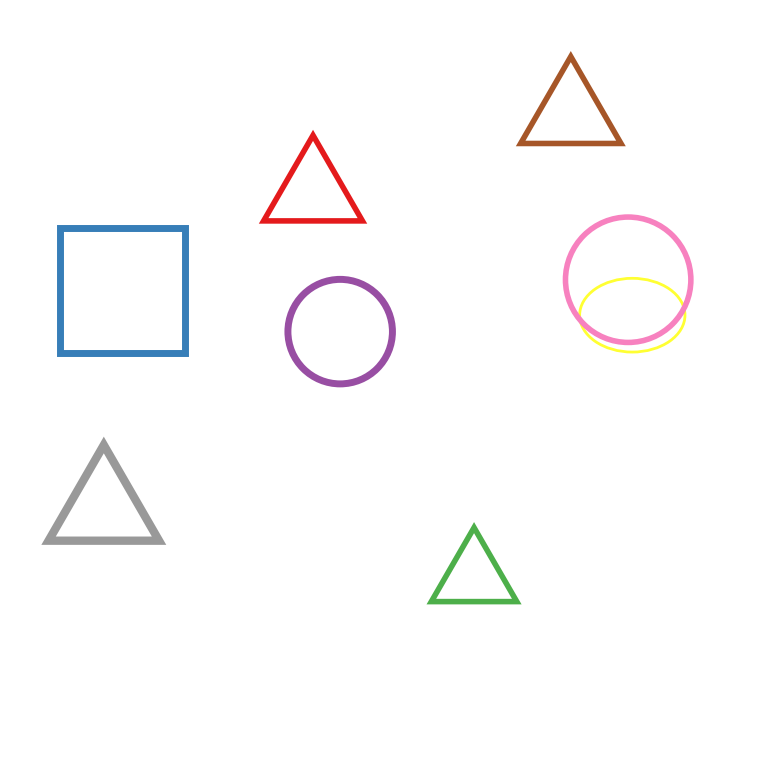[{"shape": "triangle", "thickness": 2, "radius": 0.37, "center": [0.407, 0.75]}, {"shape": "square", "thickness": 2.5, "radius": 0.41, "center": [0.159, 0.623]}, {"shape": "triangle", "thickness": 2, "radius": 0.32, "center": [0.616, 0.251]}, {"shape": "circle", "thickness": 2.5, "radius": 0.34, "center": [0.442, 0.569]}, {"shape": "oval", "thickness": 1, "radius": 0.34, "center": [0.821, 0.591]}, {"shape": "triangle", "thickness": 2, "radius": 0.38, "center": [0.741, 0.851]}, {"shape": "circle", "thickness": 2, "radius": 0.41, "center": [0.816, 0.637]}, {"shape": "triangle", "thickness": 3, "radius": 0.41, "center": [0.135, 0.339]}]